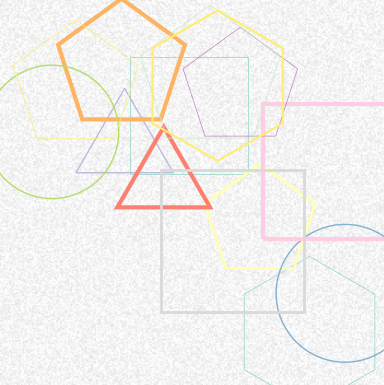[{"shape": "hexagon", "thickness": 0.5, "radius": 0.98, "center": [0.804, 0.138]}, {"shape": "square", "thickness": 0.5, "radius": 0.76, "center": [0.491, 0.699]}, {"shape": "pentagon", "thickness": 2, "radius": 0.75, "center": [0.675, 0.424]}, {"shape": "triangle", "thickness": 1, "radius": 0.73, "center": [0.324, 0.624]}, {"shape": "triangle", "thickness": 3, "radius": 0.7, "center": [0.425, 0.531]}, {"shape": "circle", "thickness": 1, "radius": 0.89, "center": [0.896, 0.238]}, {"shape": "pentagon", "thickness": 3, "radius": 0.87, "center": [0.316, 0.83]}, {"shape": "circle", "thickness": 1, "radius": 0.87, "center": [0.135, 0.657]}, {"shape": "square", "thickness": 3, "radius": 0.88, "center": [0.86, 0.555]}, {"shape": "square", "thickness": 2, "radius": 0.93, "center": [0.604, 0.374]}, {"shape": "pentagon", "thickness": 0.5, "radius": 0.78, "center": [0.624, 0.773]}, {"shape": "pentagon", "thickness": 0.5, "radius": 0.95, "center": [0.546, 0.796]}, {"shape": "hexagon", "thickness": 1.5, "radius": 0.98, "center": [0.565, 0.777]}, {"shape": "pentagon", "thickness": 0.5, "radius": 0.85, "center": [0.197, 0.778]}]